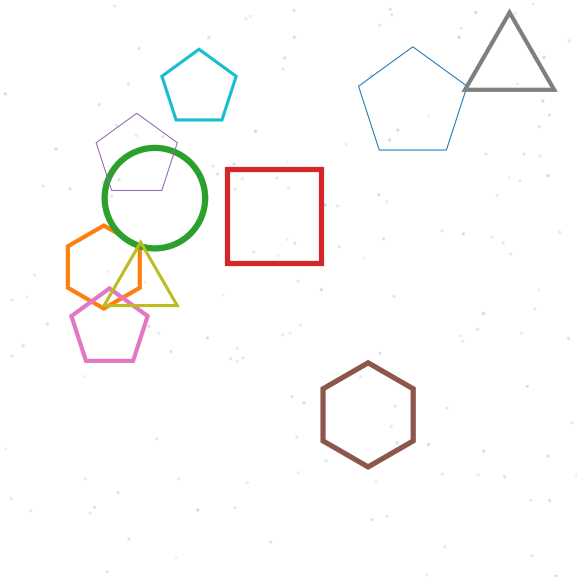[{"shape": "pentagon", "thickness": 0.5, "radius": 0.49, "center": [0.715, 0.819]}, {"shape": "hexagon", "thickness": 2, "radius": 0.36, "center": [0.18, 0.537]}, {"shape": "circle", "thickness": 3, "radius": 0.44, "center": [0.268, 0.656]}, {"shape": "square", "thickness": 2.5, "radius": 0.41, "center": [0.474, 0.625]}, {"shape": "pentagon", "thickness": 0.5, "radius": 0.37, "center": [0.237, 0.729]}, {"shape": "hexagon", "thickness": 2.5, "radius": 0.45, "center": [0.637, 0.281]}, {"shape": "pentagon", "thickness": 2, "radius": 0.35, "center": [0.19, 0.43]}, {"shape": "triangle", "thickness": 2, "radius": 0.45, "center": [0.882, 0.888]}, {"shape": "triangle", "thickness": 1.5, "radius": 0.37, "center": [0.244, 0.507]}, {"shape": "pentagon", "thickness": 1.5, "radius": 0.34, "center": [0.345, 0.846]}]